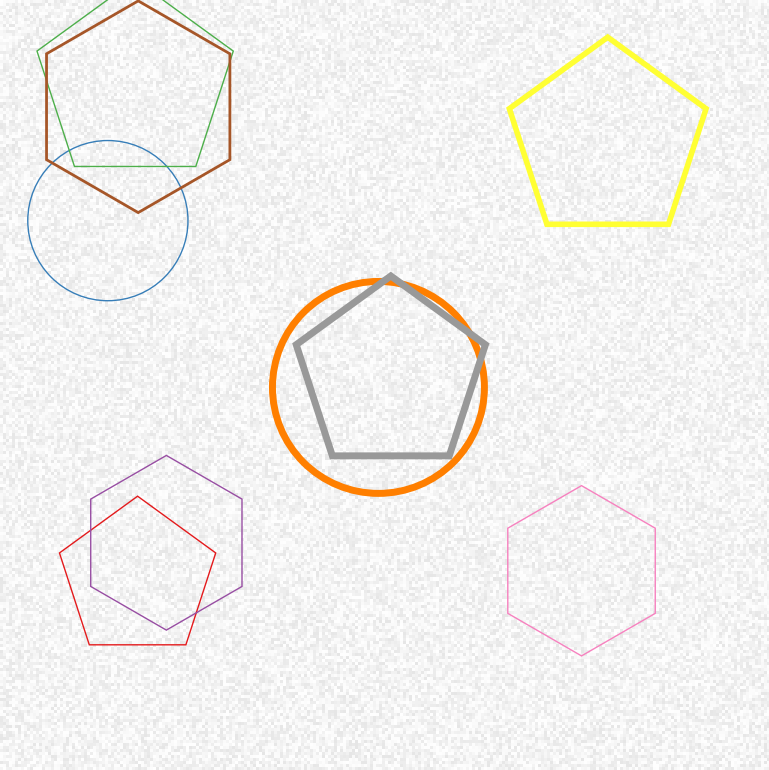[{"shape": "pentagon", "thickness": 0.5, "radius": 0.53, "center": [0.179, 0.249]}, {"shape": "circle", "thickness": 0.5, "radius": 0.52, "center": [0.14, 0.713]}, {"shape": "pentagon", "thickness": 0.5, "radius": 0.67, "center": [0.175, 0.892]}, {"shape": "hexagon", "thickness": 0.5, "radius": 0.57, "center": [0.216, 0.295]}, {"shape": "circle", "thickness": 2.5, "radius": 0.69, "center": [0.491, 0.497]}, {"shape": "pentagon", "thickness": 2, "radius": 0.67, "center": [0.789, 0.817]}, {"shape": "hexagon", "thickness": 1, "radius": 0.69, "center": [0.18, 0.861]}, {"shape": "hexagon", "thickness": 0.5, "radius": 0.55, "center": [0.755, 0.259]}, {"shape": "pentagon", "thickness": 2.5, "radius": 0.65, "center": [0.508, 0.512]}]